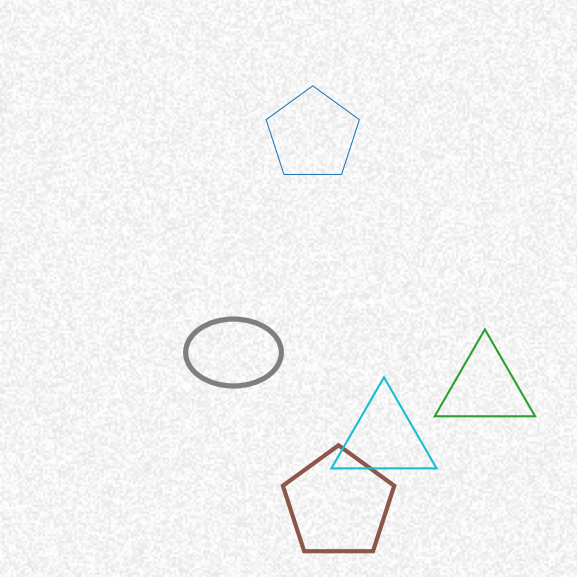[{"shape": "pentagon", "thickness": 0.5, "radius": 0.42, "center": [0.542, 0.766]}, {"shape": "triangle", "thickness": 1, "radius": 0.5, "center": [0.84, 0.328]}, {"shape": "pentagon", "thickness": 2, "radius": 0.51, "center": [0.586, 0.127]}, {"shape": "oval", "thickness": 2.5, "radius": 0.41, "center": [0.404, 0.389]}, {"shape": "triangle", "thickness": 1, "radius": 0.53, "center": [0.665, 0.241]}]